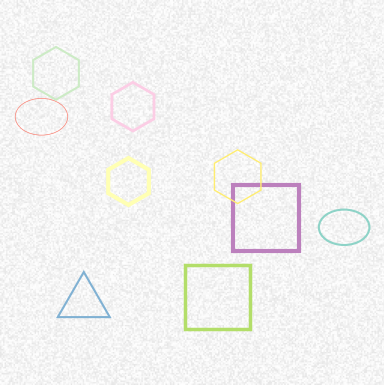[{"shape": "oval", "thickness": 1.5, "radius": 0.33, "center": [0.894, 0.41]}, {"shape": "hexagon", "thickness": 3, "radius": 0.3, "center": [0.334, 0.529]}, {"shape": "oval", "thickness": 0.5, "radius": 0.34, "center": [0.108, 0.697]}, {"shape": "triangle", "thickness": 1.5, "radius": 0.39, "center": [0.218, 0.215]}, {"shape": "square", "thickness": 2.5, "radius": 0.42, "center": [0.565, 0.228]}, {"shape": "hexagon", "thickness": 2, "radius": 0.32, "center": [0.345, 0.723]}, {"shape": "square", "thickness": 3, "radius": 0.43, "center": [0.691, 0.433]}, {"shape": "hexagon", "thickness": 1.5, "radius": 0.34, "center": [0.145, 0.81]}, {"shape": "hexagon", "thickness": 1, "radius": 0.35, "center": [0.617, 0.541]}]